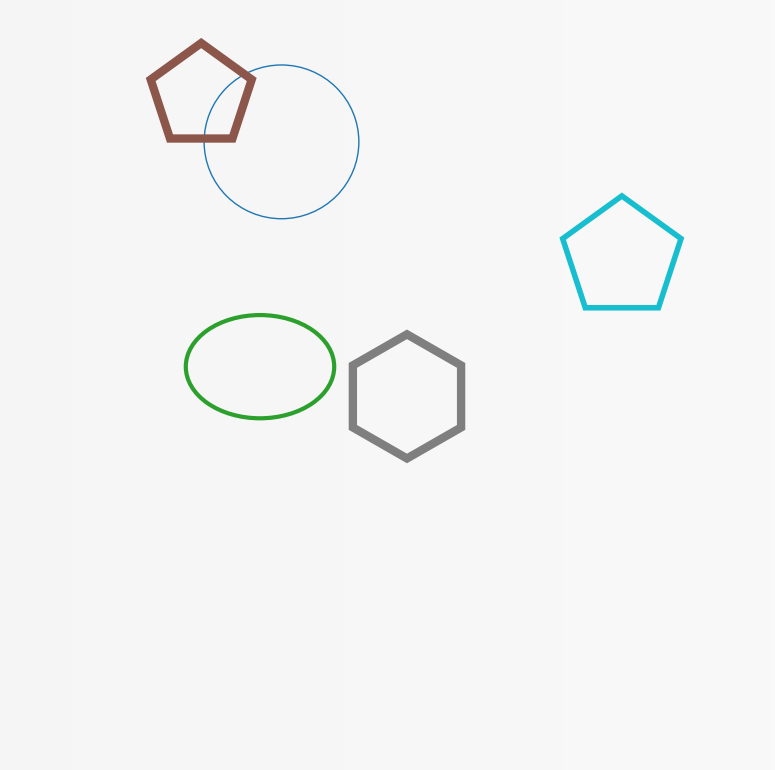[{"shape": "circle", "thickness": 0.5, "radius": 0.5, "center": [0.363, 0.816]}, {"shape": "oval", "thickness": 1.5, "radius": 0.48, "center": [0.335, 0.524]}, {"shape": "pentagon", "thickness": 3, "radius": 0.34, "center": [0.26, 0.876]}, {"shape": "hexagon", "thickness": 3, "radius": 0.4, "center": [0.525, 0.485]}, {"shape": "pentagon", "thickness": 2, "radius": 0.4, "center": [0.802, 0.665]}]